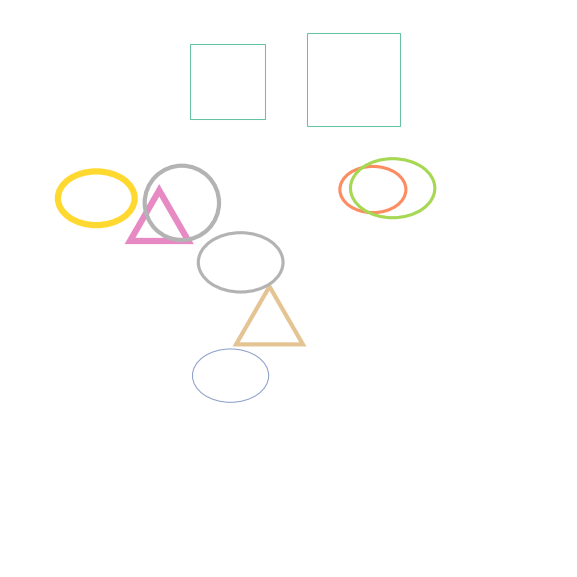[{"shape": "square", "thickness": 0.5, "radius": 0.4, "center": [0.612, 0.861]}, {"shape": "square", "thickness": 0.5, "radius": 0.32, "center": [0.394, 0.858]}, {"shape": "oval", "thickness": 1.5, "radius": 0.29, "center": [0.646, 0.671]}, {"shape": "oval", "thickness": 0.5, "radius": 0.33, "center": [0.399, 0.349]}, {"shape": "triangle", "thickness": 3, "radius": 0.29, "center": [0.276, 0.611]}, {"shape": "oval", "thickness": 1.5, "radius": 0.37, "center": [0.68, 0.673]}, {"shape": "oval", "thickness": 3, "radius": 0.33, "center": [0.167, 0.656]}, {"shape": "triangle", "thickness": 2, "radius": 0.33, "center": [0.467, 0.436]}, {"shape": "circle", "thickness": 2, "radius": 0.32, "center": [0.315, 0.648]}, {"shape": "oval", "thickness": 1.5, "radius": 0.37, "center": [0.417, 0.545]}]